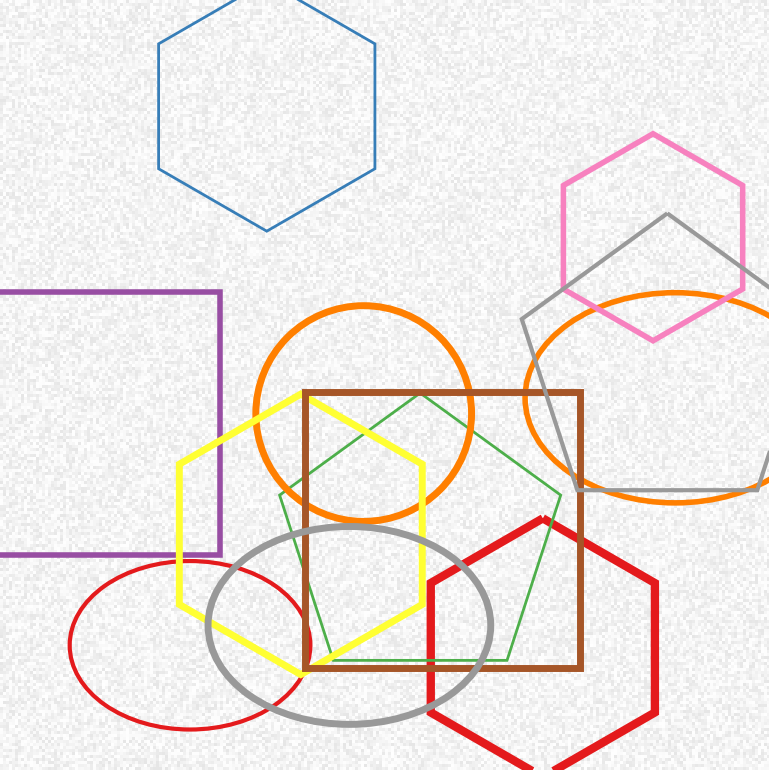[{"shape": "hexagon", "thickness": 3, "radius": 0.84, "center": [0.705, 0.159]}, {"shape": "oval", "thickness": 1.5, "radius": 0.78, "center": [0.247, 0.162]}, {"shape": "hexagon", "thickness": 1, "radius": 0.81, "center": [0.346, 0.862]}, {"shape": "pentagon", "thickness": 1, "radius": 0.96, "center": [0.546, 0.298]}, {"shape": "square", "thickness": 2, "radius": 0.85, "center": [0.115, 0.45]}, {"shape": "oval", "thickness": 2, "radius": 0.97, "center": [0.877, 0.483]}, {"shape": "circle", "thickness": 2.5, "radius": 0.7, "center": [0.472, 0.463]}, {"shape": "hexagon", "thickness": 2.5, "radius": 0.91, "center": [0.391, 0.306]}, {"shape": "square", "thickness": 2.5, "radius": 0.89, "center": [0.575, 0.312]}, {"shape": "hexagon", "thickness": 2, "radius": 0.67, "center": [0.848, 0.692]}, {"shape": "oval", "thickness": 2.5, "radius": 0.92, "center": [0.454, 0.188]}, {"shape": "pentagon", "thickness": 1.5, "radius": 0.99, "center": [0.867, 0.524]}]